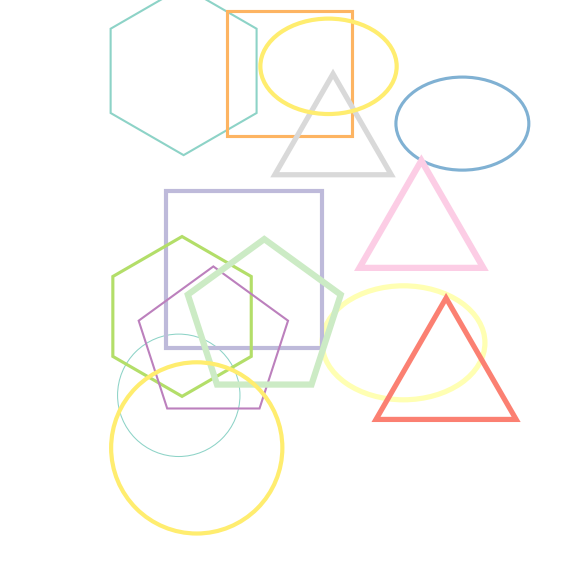[{"shape": "hexagon", "thickness": 1, "radius": 0.73, "center": [0.318, 0.876]}, {"shape": "circle", "thickness": 0.5, "radius": 0.53, "center": [0.31, 0.315]}, {"shape": "oval", "thickness": 2.5, "radius": 0.7, "center": [0.699, 0.406]}, {"shape": "square", "thickness": 2, "radius": 0.68, "center": [0.422, 0.533]}, {"shape": "triangle", "thickness": 2.5, "radius": 0.7, "center": [0.772, 0.343]}, {"shape": "oval", "thickness": 1.5, "radius": 0.58, "center": [0.801, 0.785]}, {"shape": "square", "thickness": 1.5, "radius": 0.54, "center": [0.502, 0.872]}, {"shape": "hexagon", "thickness": 1.5, "radius": 0.69, "center": [0.315, 0.451]}, {"shape": "triangle", "thickness": 3, "radius": 0.62, "center": [0.73, 0.597]}, {"shape": "triangle", "thickness": 2.5, "radius": 0.58, "center": [0.577, 0.755]}, {"shape": "pentagon", "thickness": 1, "radius": 0.68, "center": [0.369, 0.402]}, {"shape": "pentagon", "thickness": 3, "radius": 0.7, "center": [0.458, 0.446]}, {"shape": "oval", "thickness": 2, "radius": 0.59, "center": [0.569, 0.884]}, {"shape": "circle", "thickness": 2, "radius": 0.74, "center": [0.341, 0.224]}]